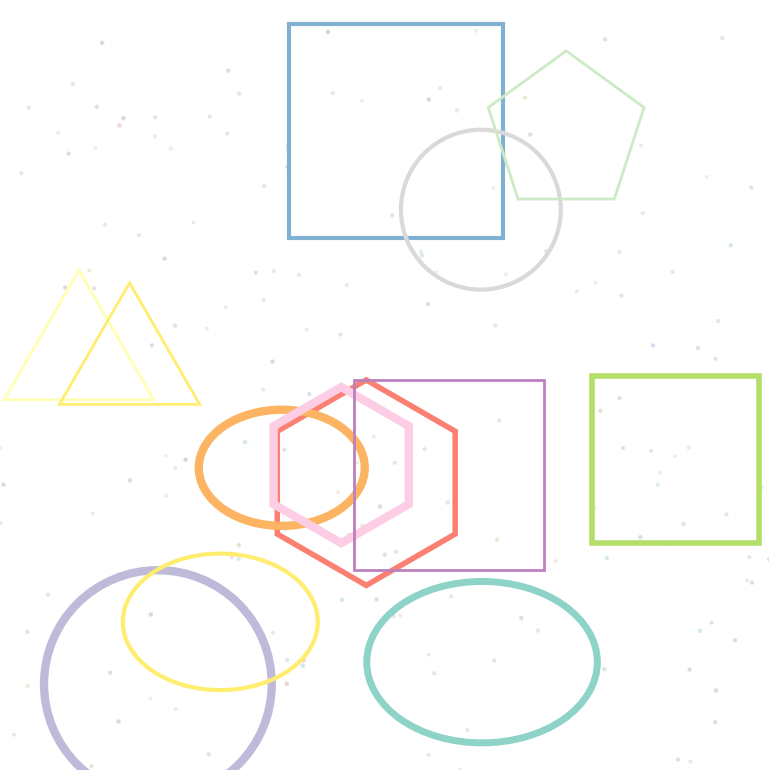[{"shape": "oval", "thickness": 2.5, "radius": 0.75, "center": [0.626, 0.14]}, {"shape": "triangle", "thickness": 1, "radius": 0.56, "center": [0.103, 0.537]}, {"shape": "circle", "thickness": 3, "radius": 0.74, "center": [0.205, 0.112]}, {"shape": "hexagon", "thickness": 2, "radius": 0.67, "center": [0.476, 0.373]}, {"shape": "square", "thickness": 1.5, "radius": 0.7, "center": [0.515, 0.829]}, {"shape": "oval", "thickness": 3, "radius": 0.54, "center": [0.366, 0.392]}, {"shape": "square", "thickness": 2, "radius": 0.54, "center": [0.877, 0.403]}, {"shape": "hexagon", "thickness": 3, "radius": 0.51, "center": [0.443, 0.396]}, {"shape": "circle", "thickness": 1.5, "radius": 0.52, "center": [0.624, 0.728]}, {"shape": "square", "thickness": 1, "radius": 0.62, "center": [0.583, 0.383]}, {"shape": "pentagon", "thickness": 1, "radius": 0.53, "center": [0.735, 0.828]}, {"shape": "oval", "thickness": 1.5, "radius": 0.63, "center": [0.286, 0.192]}, {"shape": "triangle", "thickness": 1, "radius": 0.53, "center": [0.168, 0.527]}]